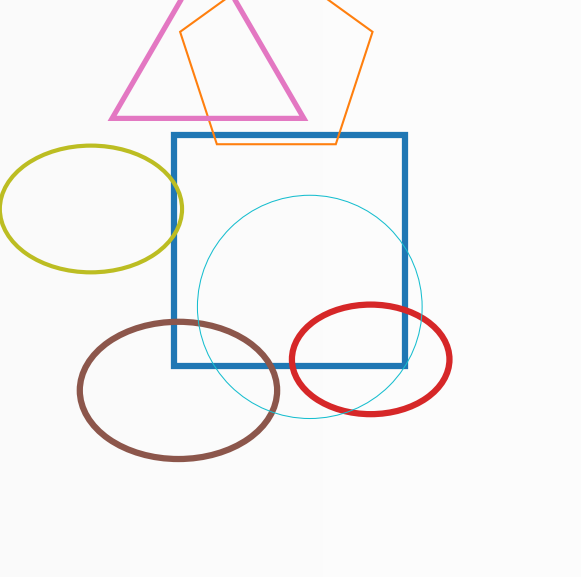[{"shape": "square", "thickness": 3, "radius": 1.0, "center": [0.498, 0.565]}, {"shape": "pentagon", "thickness": 1, "radius": 0.87, "center": [0.475, 0.89]}, {"shape": "oval", "thickness": 3, "radius": 0.68, "center": [0.638, 0.377]}, {"shape": "oval", "thickness": 3, "radius": 0.85, "center": [0.307, 0.323]}, {"shape": "triangle", "thickness": 2.5, "radius": 0.95, "center": [0.358, 0.889]}, {"shape": "oval", "thickness": 2, "radius": 0.78, "center": [0.156, 0.637]}, {"shape": "circle", "thickness": 0.5, "radius": 0.97, "center": [0.533, 0.468]}]